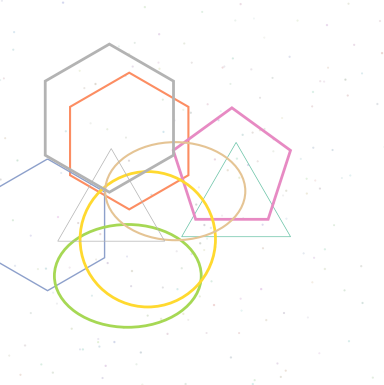[{"shape": "triangle", "thickness": 0.5, "radius": 0.82, "center": [0.613, 0.467]}, {"shape": "hexagon", "thickness": 1.5, "radius": 0.89, "center": [0.336, 0.634]}, {"shape": "hexagon", "thickness": 1, "radius": 0.86, "center": [0.124, 0.416]}, {"shape": "pentagon", "thickness": 2, "radius": 0.8, "center": [0.602, 0.56]}, {"shape": "oval", "thickness": 2, "radius": 0.95, "center": [0.332, 0.283]}, {"shape": "circle", "thickness": 2, "radius": 0.88, "center": [0.384, 0.378]}, {"shape": "oval", "thickness": 1.5, "radius": 0.91, "center": [0.455, 0.503]}, {"shape": "hexagon", "thickness": 2, "radius": 0.96, "center": [0.284, 0.693]}, {"shape": "triangle", "thickness": 0.5, "radius": 0.8, "center": [0.289, 0.454]}]